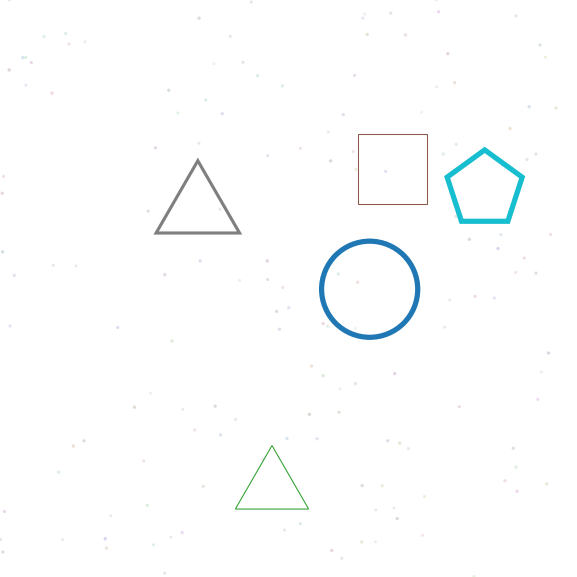[{"shape": "circle", "thickness": 2.5, "radius": 0.42, "center": [0.64, 0.498]}, {"shape": "triangle", "thickness": 0.5, "radius": 0.37, "center": [0.471, 0.154]}, {"shape": "square", "thickness": 0.5, "radius": 0.3, "center": [0.68, 0.707]}, {"shape": "triangle", "thickness": 1.5, "radius": 0.42, "center": [0.343, 0.637]}, {"shape": "pentagon", "thickness": 2.5, "radius": 0.34, "center": [0.839, 0.671]}]